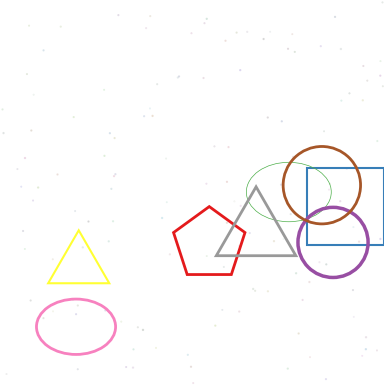[{"shape": "pentagon", "thickness": 2, "radius": 0.49, "center": [0.544, 0.366]}, {"shape": "square", "thickness": 1.5, "radius": 0.5, "center": [0.897, 0.463]}, {"shape": "oval", "thickness": 0.5, "radius": 0.55, "center": [0.75, 0.501]}, {"shape": "circle", "thickness": 2.5, "radius": 0.46, "center": [0.865, 0.37]}, {"shape": "triangle", "thickness": 1.5, "radius": 0.46, "center": [0.204, 0.31]}, {"shape": "circle", "thickness": 2, "radius": 0.5, "center": [0.836, 0.519]}, {"shape": "oval", "thickness": 2, "radius": 0.51, "center": [0.197, 0.151]}, {"shape": "triangle", "thickness": 2, "radius": 0.6, "center": [0.665, 0.395]}]